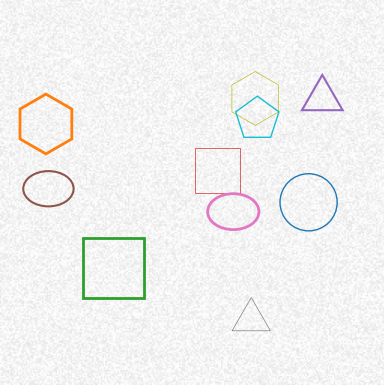[{"shape": "circle", "thickness": 1, "radius": 0.37, "center": [0.802, 0.475]}, {"shape": "hexagon", "thickness": 2, "radius": 0.39, "center": [0.119, 0.678]}, {"shape": "square", "thickness": 2, "radius": 0.39, "center": [0.294, 0.304]}, {"shape": "square", "thickness": 0.5, "radius": 0.29, "center": [0.566, 0.558]}, {"shape": "triangle", "thickness": 1.5, "radius": 0.31, "center": [0.837, 0.744]}, {"shape": "oval", "thickness": 1.5, "radius": 0.33, "center": [0.126, 0.51]}, {"shape": "oval", "thickness": 2, "radius": 0.33, "center": [0.606, 0.45]}, {"shape": "triangle", "thickness": 0.5, "radius": 0.29, "center": [0.653, 0.17]}, {"shape": "hexagon", "thickness": 0.5, "radius": 0.35, "center": [0.663, 0.744]}, {"shape": "pentagon", "thickness": 1, "radius": 0.3, "center": [0.668, 0.691]}]